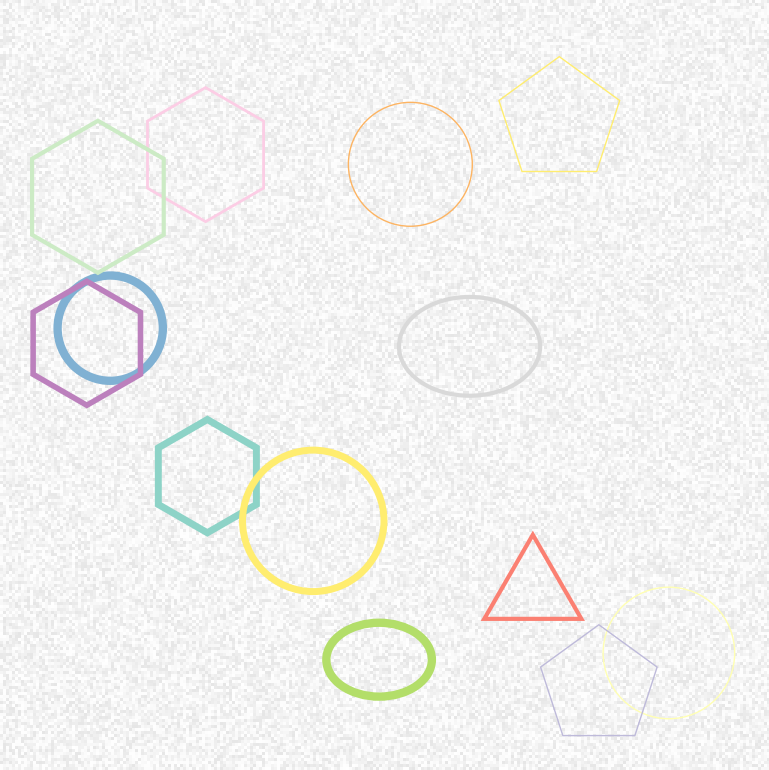[{"shape": "hexagon", "thickness": 2.5, "radius": 0.37, "center": [0.269, 0.382]}, {"shape": "circle", "thickness": 0.5, "radius": 0.43, "center": [0.869, 0.152]}, {"shape": "pentagon", "thickness": 0.5, "radius": 0.4, "center": [0.778, 0.109]}, {"shape": "triangle", "thickness": 1.5, "radius": 0.36, "center": [0.692, 0.233]}, {"shape": "circle", "thickness": 3, "radius": 0.34, "center": [0.143, 0.574]}, {"shape": "circle", "thickness": 0.5, "radius": 0.4, "center": [0.533, 0.787]}, {"shape": "oval", "thickness": 3, "radius": 0.34, "center": [0.492, 0.143]}, {"shape": "hexagon", "thickness": 1, "radius": 0.44, "center": [0.267, 0.799]}, {"shape": "oval", "thickness": 1.5, "radius": 0.46, "center": [0.61, 0.55]}, {"shape": "hexagon", "thickness": 2, "radius": 0.4, "center": [0.113, 0.554]}, {"shape": "hexagon", "thickness": 1.5, "radius": 0.49, "center": [0.127, 0.744]}, {"shape": "circle", "thickness": 2.5, "radius": 0.46, "center": [0.407, 0.324]}, {"shape": "pentagon", "thickness": 0.5, "radius": 0.41, "center": [0.726, 0.844]}]